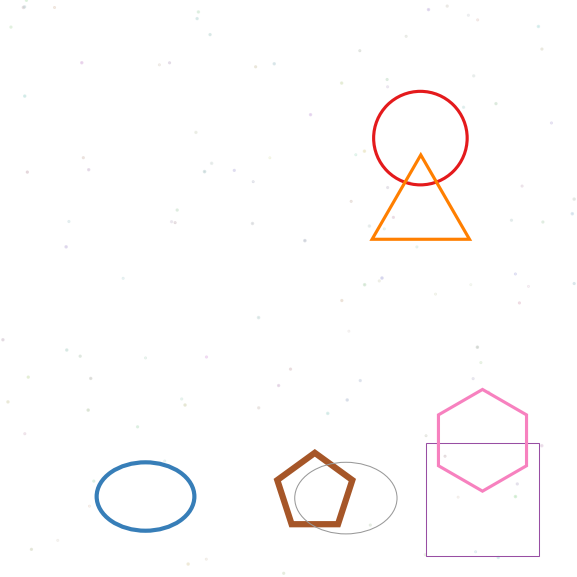[{"shape": "circle", "thickness": 1.5, "radius": 0.4, "center": [0.728, 0.76]}, {"shape": "oval", "thickness": 2, "radius": 0.42, "center": [0.252, 0.139]}, {"shape": "square", "thickness": 0.5, "radius": 0.49, "center": [0.836, 0.134]}, {"shape": "triangle", "thickness": 1.5, "radius": 0.49, "center": [0.729, 0.633]}, {"shape": "pentagon", "thickness": 3, "radius": 0.34, "center": [0.545, 0.147]}, {"shape": "hexagon", "thickness": 1.5, "radius": 0.44, "center": [0.835, 0.237]}, {"shape": "oval", "thickness": 0.5, "radius": 0.44, "center": [0.599, 0.137]}]